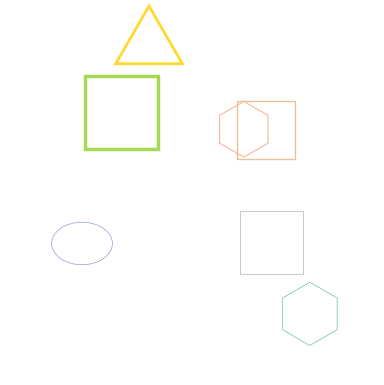[{"shape": "hexagon", "thickness": 0.5, "radius": 0.41, "center": [0.805, 0.185]}, {"shape": "hexagon", "thickness": 0.5, "radius": 0.36, "center": [0.633, 0.664]}, {"shape": "oval", "thickness": 0.5, "radius": 0.39, "center": [0.213, 0.368]}, {"shape": "square", "thickness": 2.5, "radius": 0.48, "center": [0.316, 0.708]}, {"shape": "triangle", "thickness": 2, "radius": 0.5, "center": [0.387, 0.884]}, {"shape": "square", "thickness": 1, "radius": 0.38, "center": [0.691, 0.663]}, {"shape": "square", "thickness": 0.5, "radius": 0.41, "center": [0.706, 0.37]}]